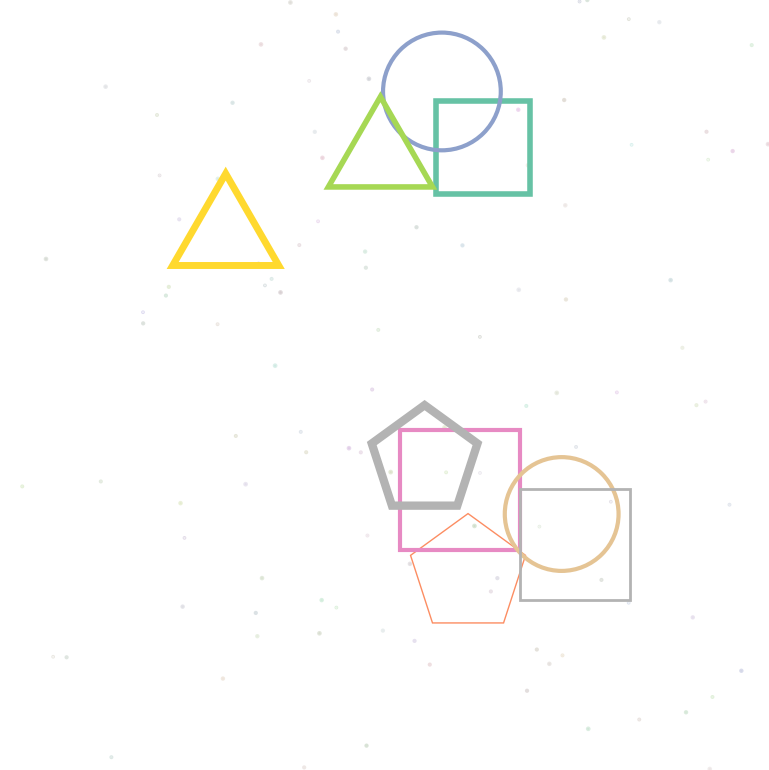[{"shape": "square", "thickness": 2, "radius": 0.3, "center": [0.627, 0.808]}, {"shape": "pentagon", "thickness": 0.5, "radius": 0.39, "center": [0.608, 0.254]}, {"shape": "circle", "thickness": 1.5, "radius": 0.38, "center": [0.574, 0.881]}, {"shape": "square", "thickness": 1.5, "radius": 0.39, "center": [0.597, 0.363]}, {"shape": "triangle", "thickness": 2, "radius": 0.39, "center": [0.494, 0.796]}, {"shape": "triangle", "thickness": 2.5, "radius": 0.4, "center": [0.293, 0.695]}, {"shape": "circle", "thickness": 1.5, "radius": 0.37, "center": [0.729, 0.332]}, {"shape": "square", "thickness": 1, "radius": 0.36, "center": [0.747, 0.293]}, {"shape": "pentagon", "thickness": 3, "radius": 0.36, "center": [0.551, 0.402]}]